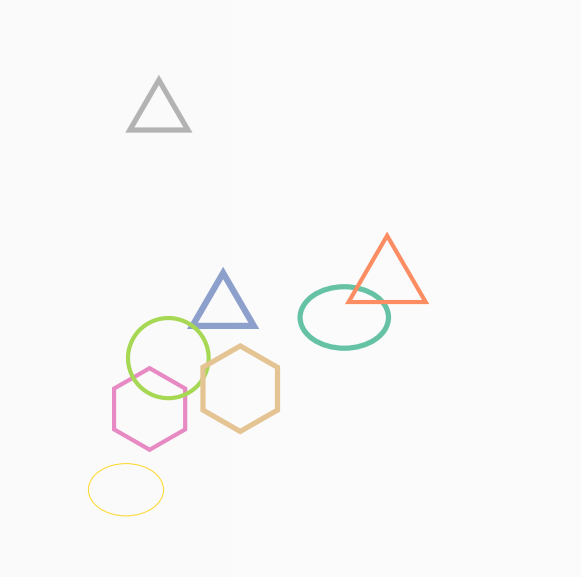[{"shape": "oval", "thickness": 2.5, "radius": 0.38, "center": [0.592, 0.449]}, {"shape": "triangle", "thickness": 2, "radius": 0.38, "center": [0.666, 0.514]}, {"shape": "triangle", "thickness": 3, "radius": 0.31, "center": [0.384, 0.465]}, {"shape": "hexagon", "thickness": 2, "radius": 0.35, "center": [0.257, 0.291]}, {"shape": "circle", "thickness": 2, "radius": 0.35, "center": [0.29, 0.379]}, {"shape": "oval", "thickness": 0.5, "radius": 0.32, "center": [0.217, 0.151]}, {"shape": "hexagon", "thickness": 2.5, "radius": 0.37, "center": [0.413, 0.326]}, {"shape": "triangle", "thickness": 2.5, "radius": 0.29, "center": [0.273, 0.803]}]